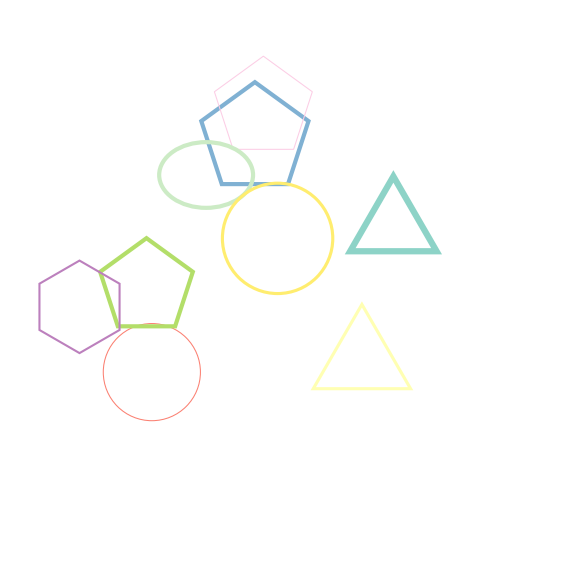[{"shape": "triangle", "thickness": 3, "radius": 0.43, "center": [0.681, 0.607]}, {"shape": "triangle", "thickness": 1.5, "radius": 0.49, "center": [0.627, 0.375]}, {"shape": "circle", "thickness": 0.5, "radius": 0.42, "center": [0.263, 0.355]}, {"shape": "pentagon", "thickness": 2, "radius": 0.49, "center": [0.441, 0.759]}, {"shape": "pentagon", "thickness": 2, "radius": 0.42, "center": [0.254, 0.502]}, {"shape": "pentagon", "thickness": 0.5, "radius": 0.45, "center": [0.456, 0.813]}, {"shape": "hexagon", "thickness": 1, "radius": 0.4, "center": [0.138, 0.468]}, {"shape": "oval", "thickness": 2, "radius": 0.41, "center": [0.357, 0.696]}, {"shape": "circle", "thickness": 1.5, "radius": 0.48, "center": [0.481, 0.586]}]